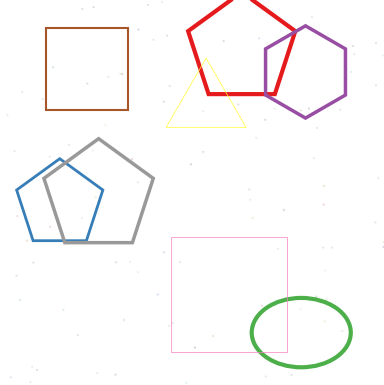[{"shape": "pentagon", "thickness": 3, "radius": 0.73, "center": [0.628, 0.874]}, {"shape": "pentagon", "thickness": 2, "radius": 0.59, "center": [0.155, 0.47]}, {"shape": "oval", "thickness": 3, "radius": 0.64, "center": [0.782, 0.136]}, {"shape": "hexagon", "thickness": 2.5, "radius": 0.6, "center": [0.794, 0.813]}, {"shape": "triangle", "thickness": 0.5, "radius": 0.6, "center": [0.535, 0.729]}, {"shape": "square", "thickness": 1.5, "radius": 0.53, "center": [0.226, 0.82]}, {"shape": "square", "thickness": 0.5, "radius": 0.75, "center": [0.595, 0.236]}, {"shape": "pentagon", "thickness": 2.5, "radius": 0.75, "center": [0.256, 0.491]}]